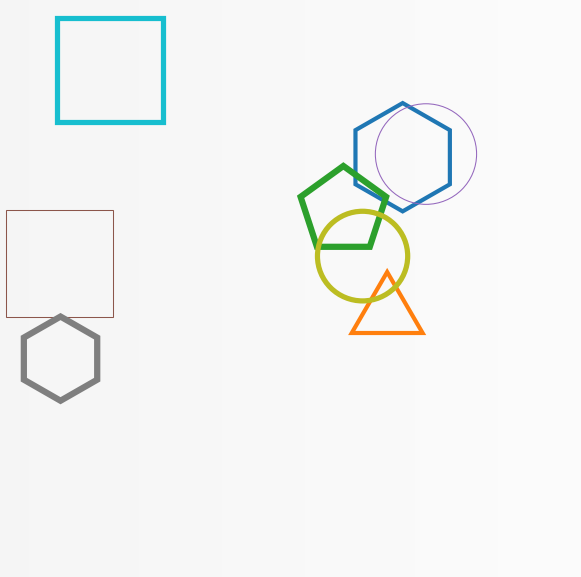[{"shape": "hexagon", "thickness": 2, "radius": 0.47, "center": [0.693, 0.727]}, {"shape": "triangle", "thickness": 2, "radius": 0.35, "center": [0.666, 0.458]}, {"shape": "pentagon", "thickness": 3, "radius": 0.39, "center": [0.591, 0.634]}, {"shape": "circle", "thickness": 0.5, "radius": 0.44, "center": [0.733, 0.732]}, {"shape": "square", "thickness": 0.5, "radius": 0.46, "center": [0.102, 0.543]}, {"shape": "hexagon", "thickness": 3, "radius": 0.36, "center": [0.104, 0.378]}, {"shape": "circle", "thickness": 2.5, "radius": 0.39, "center": [0.624, 0.556]}, {"shape": "square", "thickness": 2.5, "radius": 0.45, "center": [0.189, 0.878]}]